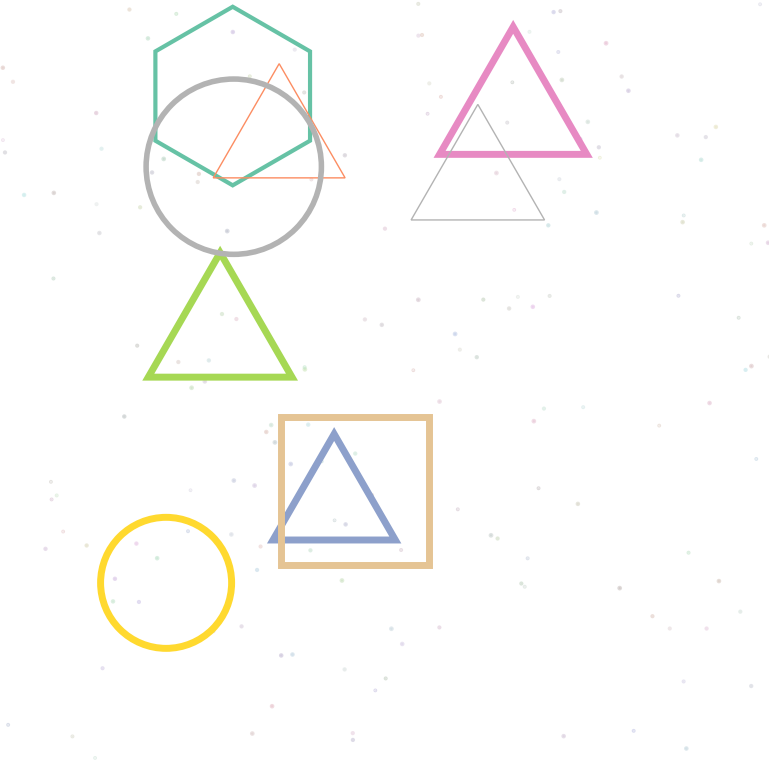[{"shape": "hexagon", "thickness": 1.5, "radius": 0.58, "center": [0.302, 0.875]}, {"shape": "triangle", "thickness": 0.5, "radius": 0.49, "center": [0.363, 0.818]}, {"shape": "triangle", "thickness": 2.5, "radius": 0.46, "center": [0.434, 0.345]}, {"shape": "triangle", "thickness": 2.5, "radius": 0.55, "center": [0.666, 0.855]}, {"shape": "triangle", "thickness": 2.5, "radius": 0.54, "center": [0.286, 0.564]}, {"shape": "circle", "thickness": 2.5, "radius": 0.43, "center": [0.216, 0.243]}, {"shape": "square", "thickness": 2.5, "radius": 0.48, "center": [0.461, 0.362]}, {"shape": "circle", "thickness": 2, "radius": 0.57, "center": [0.304, 0.784]}, {"shape": "triangle", "thickness": 0.5, "radius": 0.5, "center": [0.621, 0.764]}]